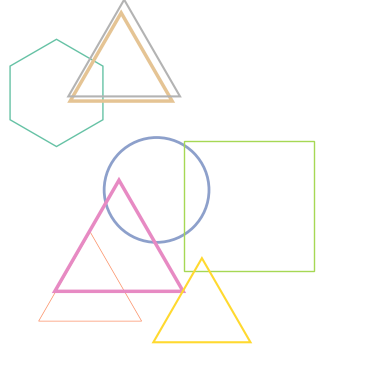[{"shape": "hexagon", "thickness": 1, "radius": 0.7, "center": [0.147, 0.759]}, {"shape": "triangle", "thickness": 0.5, "radius": 0.77, "center": [0.234, 0.243]}, {"shape": "circle", "thickness": 2, "radius": 0.68, "center": [0.407, 0.507]}, {"shape": "triangle", "thickness": 2.5, "radius": 0.96, "center": [0.309, 0.34]}, {"shape": "square", "thickness": 1, "radius": 0.84, "center": [0.646, 0.466]}, {"shape": "triangle", "thickness": 1.5, "radius": 0.73, "center": [0.524, 0.184]}, {"shape": "triangle", "thickness": 2.5, "radius": 0.76, "center": [0.315, 0.814]}, {"shape": "triangle", "thickness": 1.5, "radius": 0.84, "center": [0.322, 0.833]}]